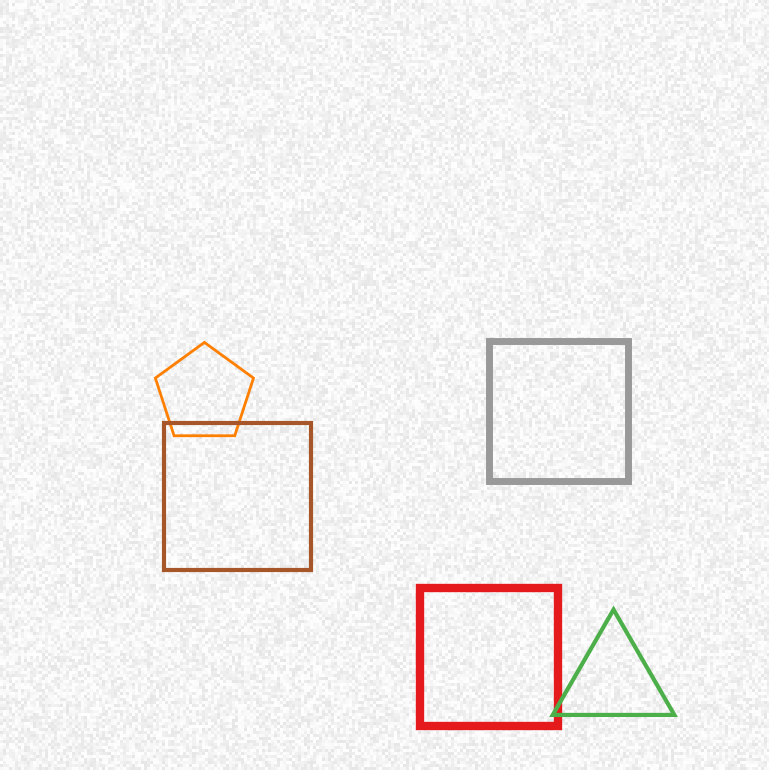[{"shape": "square", "thickness": 3, "radius": 0.45, "center": [0.636, 0.147]}, {"shape": "triangle", "thickness": 1.5, "radius": 0.46, "center": [0.797, 0.117]}, {"shape": "pentagon", "thickness": 1, "radius": 0.34, "center": [0.265, 0.488]}, {"shape": "square", "thickness": 1.5, "radius": 0.48, "center": [0.309, 0.355]}, {"shape": "square", "thickness": 2.5, "radius": 0.45, "center": [0.725, 0.466]}]